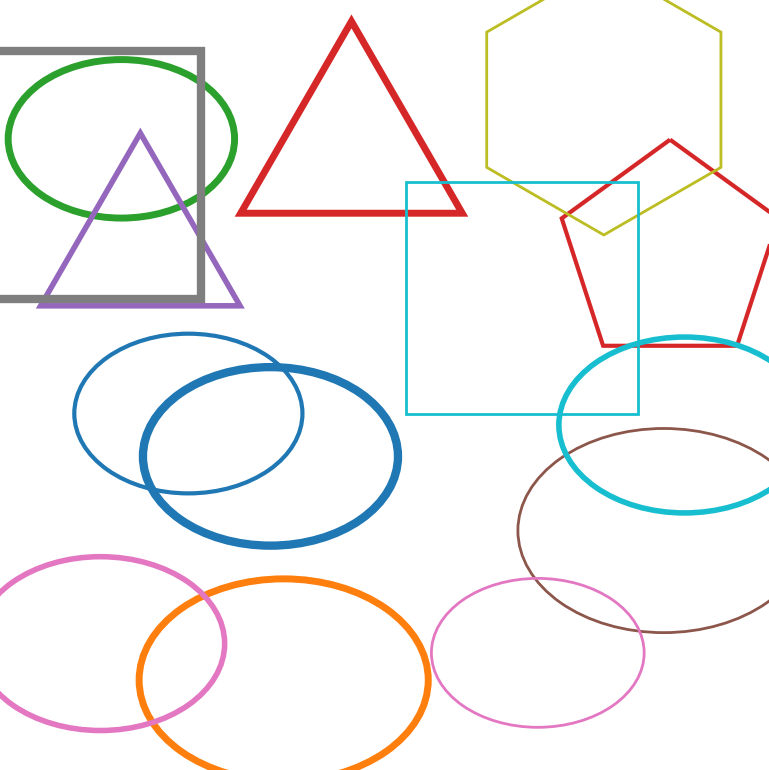[{"shape": "oval", "thickness": 3, "radius": 0.83, "center": [0.351, 0.407]}, {"shape": "oval", "thickness": 1.5, "radius": 0.74, "center": [0.245, 0.463]}, {"shape": "oval", "thickness": 2.5, "radius": 0.94, "center": [0.368, 0.117]}, {"shape": "oval", "thickness": 2.5, "radius": 0.74, "center": [0.158, 0.82]}, {"shape": "triangle", "thickness": 2.5, "radius": 0.83, "center": [0.456, 0.806]}, {"shape": "pentagon", "thickness": 1.5, "radius": 0.74, "center": [0.87, 0.671]}, {"shape": "triangle", "thickness": 2, "radius": 0.75, "center": [0.182, 0.678]}, {"shape": "oval", "thickness": 1, "radius": 0.95, "center": [0.862, 0.311]}, {"shape": "oval", "thickness": 1, "radius": 0.69, "center": [0.698, 0.152]}, {"shape": "oval", "thickness": 2, "radius": 0.81, "center": [0.13, 0.164]}, {"shape": "square", "thickness": 3, "radius": 0.81, "center": [0.101, 0.773]}, {"shape": "hexagon", "thickness": 1, "radius": 0.88, "center": [0.784, 0.87]}, {"shape": "square", "thickness": 1, "radius": 0.75, "center": [0.678, 0.613]}, {"shape": "oval", "thickness": 2, "radius": 0.82, "center": [0.889, 0.448]}]